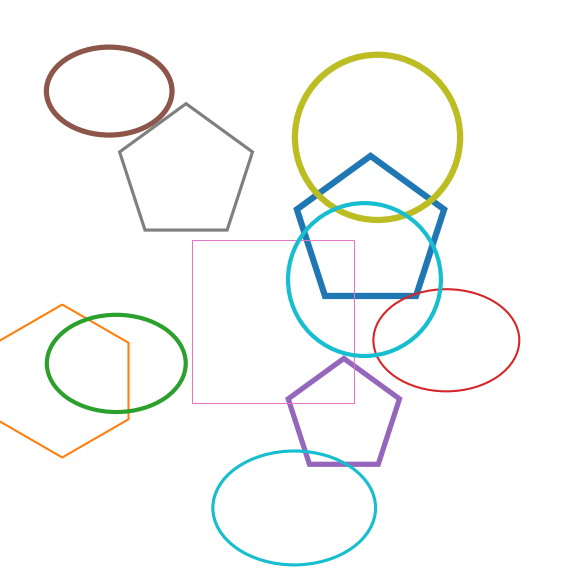[{"shape": "pentagon", "thickness": 3, "radius": 0.67, "center": [0.642, 0.595]}, {"shape": "hexagon", "thickness": 1, "radius": 0.66, "center": [0.108, 0.339]}, {"shape": "oval", "thickness": 2, "radius": 0.6, "center": [0.201, 0.37]}, {"shape": "oval", "thickness": 1, "radius": 0.63, "center": [0.773, 0.41]}, {"shape": "pentagon", "thickness": 2.5, "radius": 0.51, "center": [0.595, 0.277]}, {"shape": "oval", "thickness": 2.5, "radius": 0.54, "center": [0.189, 0.841]}, {"shape": "square", "thickness": 0.5, "radius": 0.7, "center": [0.473, 0.443]}, {"shape": "pentagon", "thickness": 1.5, "radius": 0.6, "center": [0.322, 0.699]}, {"shape": "circle", "thickness": 3, "radius": 0.72, "center": [0.654, 0.761]}, {"shape": "oval", "thickness": 1.5, "radius": 0.7, "center": [0.509, 0.12]}, {"shape": "circle", "thickness": 2, "radius": 0.66, "center": [0.631, 0.515]}]